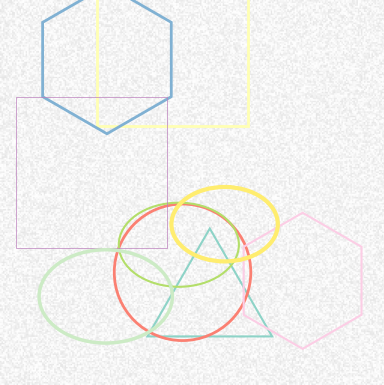[{"shape": "triangle", "thickness": 1.5, "radius": 0.93, "center": [0.545, 0.22]}, {"shape": "square", "thickness": 2, "radius": 0.98, "center": [0.448, 0.869]}, {"shape": "circle", "thickness": 2, "radius": 0.89, "center": [0.474, 0.293]}, {"shape": "hexagon", "thickness": 2, "radius": 0.96, "center": [0.278, 0.845]}, {"shape": "oval", "thickness": 1.5, "radius": 0.78, "center": [0.464, 0.364]}, {"shape": "hexagon", "thickness": 1.5, "radius": 0.88, "center": [0.786, 0.271]}, {"shape": "square", "thickness": 0.5, "radius": 0.98, "center": [0.238, 0.552]}, {"shape": "oval", "thickness": 2.5, "radius": 0.87, "center": [0.275, 0.23]}, {"shape": "oval", "thickness": 3, "radius": 0.69, "center": [0.583, 0.418]}]